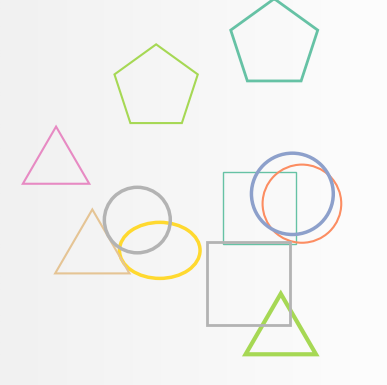[{"shape": "square", "thickness": 1, "radius": 0.47, "center": [0.671, 0.46]}, {"shape": "pentagon", "thickness": 2, "radius": 0.59, "center": [0.708, 0.885]}, {"shape": "circle", "thickness": 1.5, "radius": 0.51, "center": [0.779, 0.471]}, {"shape": "circle", "thickness": 2.5, "radius": 0.53, "center": [0.754, 0.497]}, {"shape": "triangle", "thickness": 1.5, "radius": 0.49, "center": [0.145, 0.572]}, {"shape": "triangle", "thickness": 3, "radius": 0.52, "center": [0.725, 0.132]}, {"shape": "pentagon", "thickness": 1.5, "radius": 0.57, "center": [0.403, 0.772]}, {"shape": "oval", "thickness": 2.5, "radius": 0.52, "center": [0.412, 0.35]}, {"shape": "triangle", "thickness": 1.5, "radius": 0.55, "center": [0.238, 0.345]}, {"shape": "square", "thickness": 2, "radius": 0.54, "center": [0.641, 0.263]}, {"shape": "circle", "thickness": 2.5, "radius": 0.43, "center": [0.354, 0.428]}]